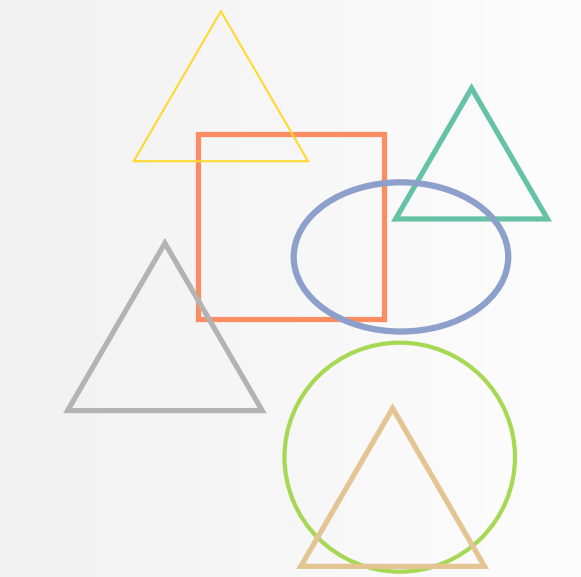[{"shape": "triangle", "thickness": 2.5, "radius": 0.75, "center": [0.811, 0.695]}, {"shape": "square", "thickness": 2.5, "radius": 0.8, "center": [0.501, 0.607]}, {"shape": "oval", "thickness": 3, "radius": 0.92, "center": [0.69, 0.554]}, {"shape": "circle", "thickness": 2, "radius": 0.99, "center": [0.688, 0.207]}, {"shape": "triangle", "thickness": 1, "radius": 0.87, "center": [0.38, 0.807]}, {"shape": "triangle", "thickness": 2.5, "radius": 0.91, "center": [0.676, 0.11]}, {"shape": "triangle", "thickness": 2.5, "radius": 0.97, "center": [0.284, 0.385]}]